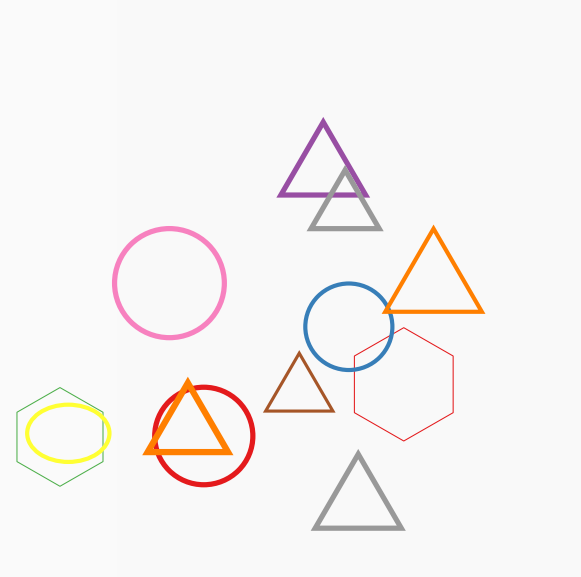[{"shape": "circle", "thickness": 2.5, "radius": 0.42, "center": [0.351, 0.244]}, {"shape": "hexagon", "thickness": 0.5, "radius": 0.49, "center": [0.695, 0.334]}, {"shape": "circle", "thickness": 2, "radius": 0.37, "center": [0.6, 0.433]}, {"shape": "hexagon", "thickness": 0.5, "radius": 0.43, "center": [0.103, 0.243]}, {"shape": "triangle", "thickness": 2.5, "radius": 0.42, "center": [0.556, 0.704]}, {"shape": "triangle", "thickness": 3, "radius": 0.4, "center": [0.323, 0.256]}, {"shape": "triangle", "thickness": 2, "radius": 0.48, "center": [0.746, 0.507]}, {"shape": "oval", "thickness": 2, "radius": 0.35, "center": [0.118, 0.249]}, {"shape": "triangle", "thickness": 1.5, "radius": 0.33, "center": [0.515, 0.321]}, {"shape": "circle", "thickness": 2.5, "radius": 0.47, "center": [0.292, 0.509]}, {"shape": "triangle", "thickness": 2.5, "radius": 0.34, "center": [0.594, 0.637]}, {"shape": "triangle", "thickness": 2.5, "radius": 0.43, "center": [0.616, 0.127]}]